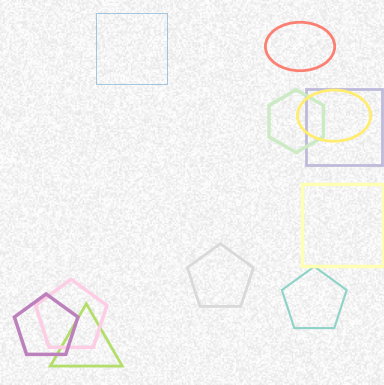[{"shape": "pentagon", "thickness": 1.5, "radius": 0.44, "center": [0.816, 0.219]}, {"shape": "square", "thickness": 2.5, "radius": 0.53, "center": [0.89, 0.415]}, {"shape": "square", "thickness": 2, "radius": 0.5, "center": [0.893, 0.669]}, {"shape": "oval", "thickness": 2, "radius": 0.45, "center": [0.779, 0.879]}, {"shape": "square", "thickness": 0.5, "radius": 0.46, "center": [0.342, 0.875]}, {"shape": "triangle", "thickness": 2, "radius": 0.54, "center": [0.224, 0.103]}, {"shape": "pentagon", "thickness": 2.5, "radius": 0.49, "center": [0.185, 0.177]}, {"shape": "pentagon", "thickness": 2, "radius": 0.45, "center": [0.572, 0.277]}, {"shape": "pentagon", "thickness": 2.5, "radius": 0.43, "center": [0.12, 0.15]}, {"shape": "hexagon", "thickness": 2.5, "radius": 0.41, "center": [0.769, 0.685]}, {"shape": "oval", "thickness": 2, "radius": 0.48, "center": [0.868, 0.7]}]